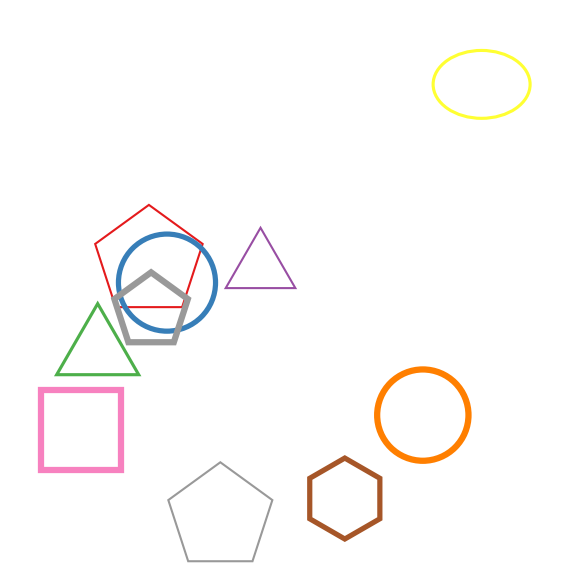[{"shape": "pentagon", "thickness": 1, "radius": 0.49, "center": [0.258, 0.546]}, {"shape": "circle", "thickness": 2.5, "radius": 0.42, "center": [0.289, 0.51]}, {"shape": "triangle", "thickness": 1.5, "radius": 0.41, "center": [0.169, 0.391]}, {"shape": "triangle", "thickness": 1, "radius": 0.35, "center": [0.451, 0.535]}, {"shape": "circle", "thickness": 3, "radius": 0.4, "center": [0.732, 0.28]}, {"shape": "oval", "thickness": 1.5, "radius": 0.42, "center": [0.834, 0.853]}, {"shape": "hexagon", "thickness": 2.5, "radius": 0.35, "center": [0.597, 0.136]}, {"shape": "square", "thickness": 3, "radius": 0.35, "center": [0.141, 0.254]}, {"shape": "pentagon", "thickness": 3, "radius": 0.33, "center": [0.262, 0.461]}, {"shape": "pentagon", "thickness": 1, "radius": 0.47, "center": [0.382, 0.104]}]